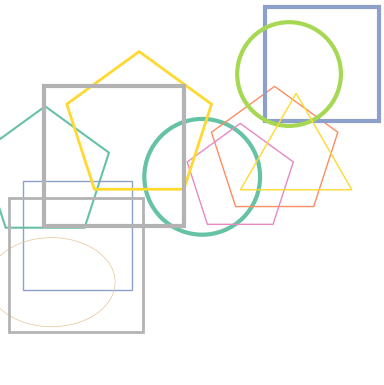[{"shape": "pentagon", "thickness": 1.5, "radius": 0.87, "center": [0.117, 0.55]}, {"shape": "circle", "thickness": 3, "radius": 0.75, "center": [0.525, 0.541]}, {"shape": "pentagon", "thickness": 1, "radius": 0.86, "center": [0.713, 0.603]}, {"shape": "square", "thickness": 3, "radius": 0.74, "center": [0.837, 0.834]}, {"shape": "square", "thickness": 1, "radius": 0.71, "center": [0.2, 0.388]}, {"shape": "pentagon", "thickness": 1, "radius": 0.72, "center": [0.624, 0.535]}, {"shape": "circle", "thickness": 3, "radius": 0.67, "center": [0.751, 0.808]}, {"shape": "pentagon", "thickness": 2, "radius": 0.99, "center": [0.361, 0.668]}, {"shape": "triangle", "thickness": 1, "radius": 0.84, "center": [0.769, 0.591]}, {"shape": "oval", "thickness": 0.5, "radius": 0.83, "center": [0.134, 0.267]}, {"shape": "square", "thickness": 3, "radius": 0.91, "center": [0.297, 0.594]}, {"shape": "square", "thickness": 2, "radius": 0.87, "center": [0.197, 0.312]}]